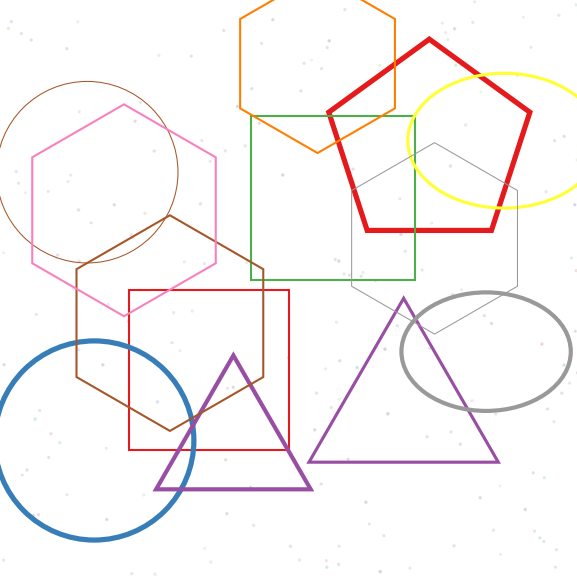[{"shape": "pentagon", "thickness": 2.5, "radius": 0.92, "center": [0.743, 0.748]}, {"shape": "square", "thickness": 1, "radius": 0.69, "center": [0.362, 0.359]}, {"shape": "circle", "thickness": 2.5, "radius": 0.86, "center": [0.163, 0.236]}, {"shape": "square", "thickness": 1, "radius": 0.71, "center": [0.577, 0.656]}, {"shape": "triangle", "thickness": 2, "radius": 0.77, "center": [0.404, 0.229]}, {"shape": "triangle", "thickness": 1.5, "radius": 0.95, "center": [0.699, 0.293]}, {"shape": "hexagon", "thickness": 1, "radius": 0.77, "center": [0.55, 0.889]}, {"shape": "oval", "thickness": 1.5, "radius": 0.83, "center": [0.873, 0.756]}, {"shape": "circle", "thickness": 0.5, "radius": 0.79, "center": [0.151, 0.701]}, {"shape": "hexagon", "thickness": 1, "radius": 0.93, "center": [0.294, 0.44]}, {"shape": "hexagon", "thickness": 1, "radius": 0.92, "center": [0.215, 0.635]}, {"shape": "oval", "thickness": 2, "radius": 0.73, "center": [0.842, 0.39]}, {"shape": "hexagon", "thickness": 0.5, "radius": 0.83, "center": [0.752, 0.586]}]